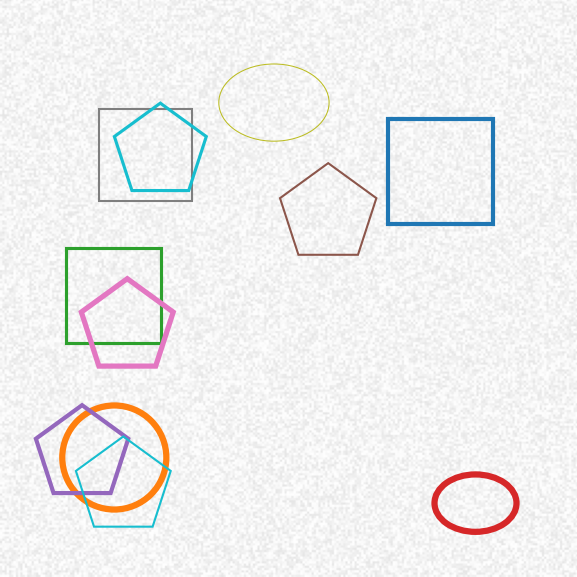[{"shape": "square", "thickness": 2, "radius": 0.45, "center": [0.763, 0.702]}, {"shape": "circle", "thickness": 3, "radius": 0.45, "center": [0.198, 0.207]}, {"shape": "square", "thickness": 1.5, "radius": 0.41, "center": [0.197, 0.488]}, {"shape": "oval", "thickness": 3, "radius": 0.35, "center": [0.823, 0.128]}, {"shape": "pentagon", "thickness": 2, "radius": 0.42, "center": [0.142, 0.213]}, {"shape": "pentagon", "thickness": 1, "radius": 0.44, "center": [0.568, 0.629]}, {"shape": "pentagon", "thickness": 2.5, "radius": 0.42, "center": [0.22, 0.433]}, {"shape": "square", "thickness": 1, "radius": 0.4, "center": [0.251, 0.731]}, {"shape": "oval", "thickness": 0.5, "radius": 0.48, "center": [0.474, 0.821]}, {"shape": "pentagon", "thickness": 1, "radius": 0.43, "center": [0.214, 0.157]}, {"shape": "pentagon", "thickness": 1.5, "radius": 0.42, "center": [0.278, 0.737]}]